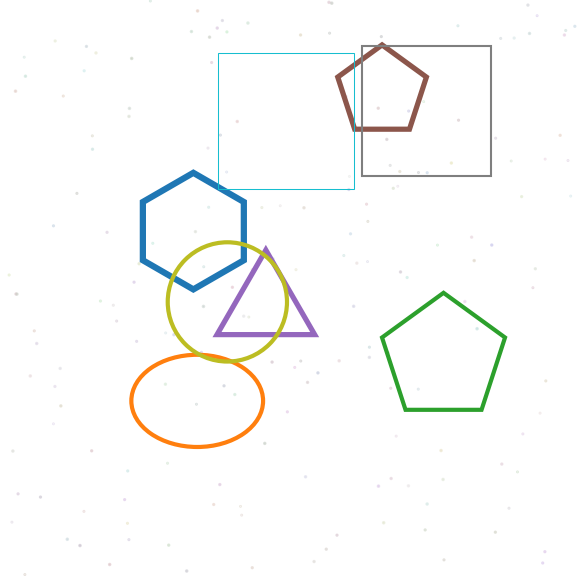[{"shape": "hexagon", "thickness": 3, "radius": 0.5, "center": [0.335, 0.599]}, {"shape": "oval", "thickness": 2, "radius": 0.57, "center": [0.342, 0.305]}, {"shape": "pentagon", "thickness": 2, "radius": 0.56, "center": [0.768, 0.38]}, {"shape": "triangle", "thickness": 2.5, "radius": 0.49, "center": [0.46, 0.469]}, {"shape": "pentagon", "thickness": 2.5, "radius": 0.4, "center": [0.662, 0.841]}, {"shape": "square", "thickness": 1, "radius": 0.56, "center": [0.738, 0.807]}, {"shape": "circle", "thickness": 2, "radius": 0.52, "center": [0.394, 0.476]}, {"shape": "square", "thickness": 0.5, "radius": 0.59, "center": [0.495, 0.79]}]